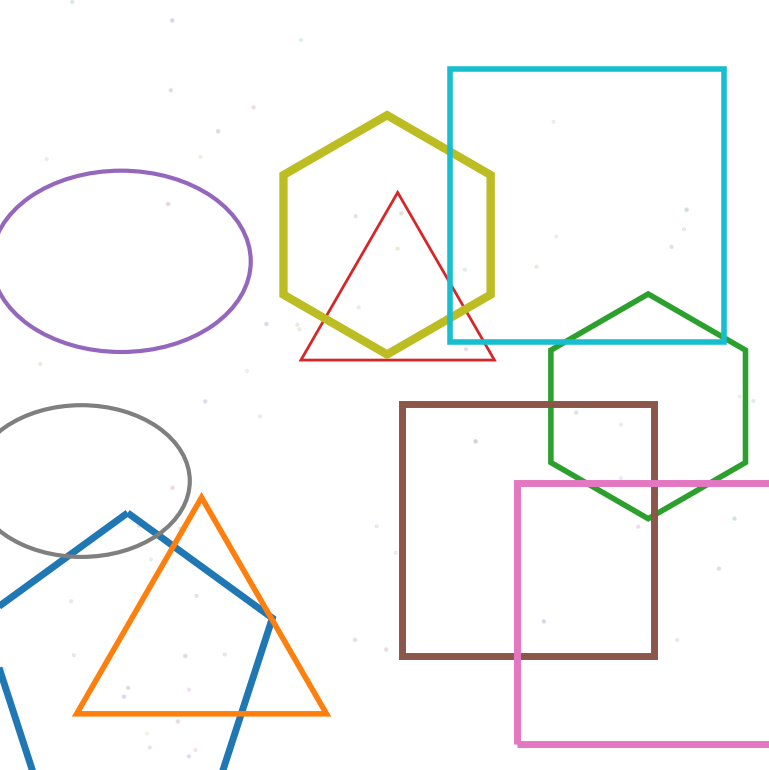[{"shape": "pentagon", "thickness": 2.5, "radius": 0.99, "center": [0.166, 0.136]}, {"shape": "triangle", "thickness": 2, "radius": 0.94, "center": [0.262, 0.167]}, {"shape": "hexagon", "thickness": 2, "radius": 0.73, "center": [0.842, 0.472]}, {"shape": "triangle", "thickness": 1, "radius": 0.73, "center": [0.516, 0.605]}, {"shape": "oval", "thickness": 1.5, "radius": 0.84, "center": [0.157, 0.661]}, {"shape": "square", "thickness": 2.5, "radius": 0.82, "center": [0.685, 0.312]}, {"shape": "square", "thickness": 2.5, "radius": 0.85, "center": [0.841, 0.203]}, {"shape": "oval", "thickness": 1.5, "radius": 0.7, "center": [0.106, 0.375]}, {"shape": "hexagon", "thickness": 3, "radius": 0.78, "center": [0.503, 0.695]}, {"shape": "square", "thickness": 2, "radius": 0.89, "center": [0.762, 0.733]}]